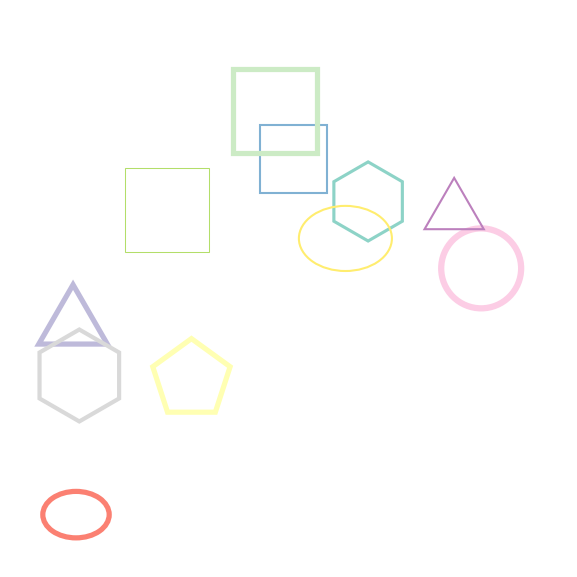[{"shape": "hexagon", "thickness": 1.5, "radius": 0.34, "center": [0.637, 0.65]}, {"shape": "pentagon", "thickness": 2.5, "radius": 0.35, "center": [0.331, 0.342]}, {"shape": "triangle", "thickness": 2.5, "radius": 0.34, "center": [0.126, 0.438]}, {"shape": "oval", "thickness": 2.5, "radius": 0.29, "center": [0.132, 0.108]}, {"shape": "square", "thickness": 1, "radius": 0.29, "center": [0.509, 0.724]}, {"shape": "square", "thickness": 0.5, "radius": 0.36, "center": [0.289, 0.635]}, {"shape": "circle", "thickness": 3, "radius": 0.35, "center": [0.833, 0.534]}, {"shape": "hexagon", "thickness": 2, "radius": 0.4, "center": [0.137, 0.349]}, {"shape": "triangle", "thickness": 1, "radius": 0.3, "center": [0.786, 0.632]}, {"shape": "square", "thickness": 2.5, "radius": 0.36, "center": [0.476, 0.807]}, {"shape": "oval", "thickness": 1, "radius": 0.4, "center": [0.598, 0.586]}]